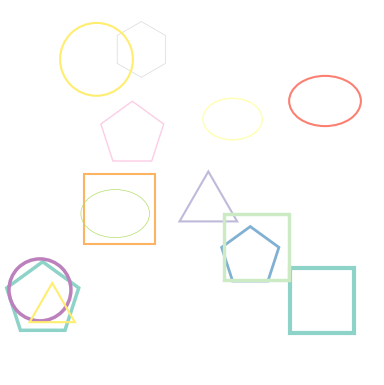[{"shape": "square", "thickness": 3, "radius": 0.42, "center": [0.836, 0.22]}, {"shape": "pentagon", "thickness": 2.5, "radius": 0.49, "center": [0.111, 0.222]}, {"shape": "oval", "thickness": 1, "radius": 0.39, "center": [0.604, 0.691]}, {"shape": "triangle", "thickness": 1.5, "radius": 0.43, "center": [0.541, 0.468]}, {"shape": "oval", "thickness": 1.5, "radius": 0.47, "center": [0.844, 0.738]}, {"shape": "pentagon", "thickness": 2, "radius": 0.39, "center": [0.65, 0.333]}, {"shape": "square", "thickness": 1.5, "radius": 0.46, "center": [0.311, 0.458]}, {"shape": "oval", "thickness": 0.5, "radius": 0.45, "center": [0.299, 0.445]}, {"shape": "pentagon", "thickness": 1, "radius": 0.43, "center": [0.344, 0.651]}, {"shape": "hexagon", "thickness": 0.5, "radius": 0.36, "center": [0.367, 0.872]}, {"shape": "circle", "thickness": 2.5, "radius": 0.4, "center": [0.104, 0.247]}, {"shape": "square", "thickness": 2.5, "radius": 0.42, "center": [0.665, 0.359]}, {"shape": "circle", "thickness": 1.5, "radius": 0.47, "center": [0.251, 0.846]}, {"shape": "triangle", "thickness": 1.5, "radius": 0.34, "center": [0.136, 0.197]}]